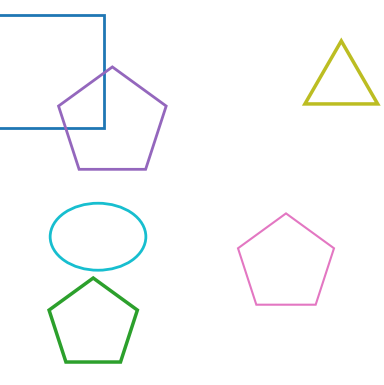[{"shape": "square", "thickness": 2, "radius": 0.73, "center": [0.124, 0.813]}, {"shape": "pentagon", "thickness": 2.5, "radius": 0.6, "center": [0.242, 0.157]}, {"shape": "pentagon", "thickness": 2, "radius": 0.74, "center": [0.292, 0.679]}, {"shape": "pentagon", "thickness": 1.5, "radius": 0.66, "center": [0.743, 0.315]}, {"shape": "triangle", "thickness": 2.5, "radius": 0.55, "center": [0.886, 0.785]}, {"shape": "oval", "thickness": 2, "radius": 0.62, "center": [0.255, 0.385]}]